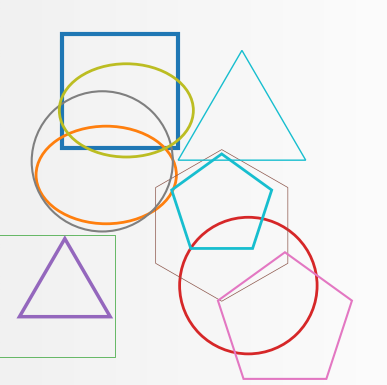[{"shape": "square", "thickness": 3, "radius": 0.74, "center": [0.309, 0.763]}, {"shape": "oval", "thickness": 2, "radius": 0.91, "center": [0.274, 0.546]}, {"shape": "square", "thickness": 0.5, "radius": 0.79, "center": [0.138, 0.231]}, {"shape": "circle", "thickness": 2, "radius": 0.89, "center": [0.641, 0.258]}, {"shape": "triangle", "thickness": 2.5, "radius": 0.68, "center": [0.167, 0.245]}, {"shape": "hexagon", "thickness": 0.5, "radius": 0.98, "center": [0.572, 0.415]}, {"shape": "pentagon", "thickness": 1.5, "radius": 0.91, "center": [0.735, 0.163]}, {"shape": "circle", "thickness": 1.5, "radius": 0.91, "center": [0.264, 0.581]}, {"shape": "oval", "thickness": 2, "radius": 0.86, "center": [0.326, 0.713]}, {"shape": "triangle", "thickness": 1, "radius": 0.95, "center": [0.624, 0.679]}, {"shape": "pentagon", "thickness": 2, "radius": 0.68, "center": [0.572, 0.464]}]